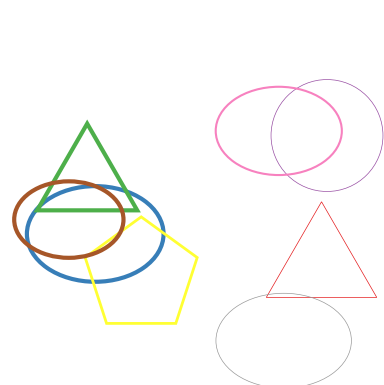[{"shape": "triangle", "thickness": 0.5, "radius": 0.83, "center": [0.835, 0.31]}, {"shape": "oval", "thickness": 3, "radius": 0.89, "center": [0.247, 0.392]}, {"shape": "triangle", "thickness": 3, "radius": 0.75, "center": [0.226, 0.529]}, {"shape": "circle", "thickness": 0.5, "radius": 0.73, "center": [0.849, 0.648]}, {"shape": "pentagon", "thickness": 2, "radius": 0.76, "center": [0.367, 0.284]}, {"shape": "oval", "thickness": 3, "radius": 0.71, "center": [0.179, 0.43]}, {"shape": "oval", "thickness": 1.5, "radius": 0.82, "center": [0.724, 0.66]}, {"shape": "oval", "thickness": 0.5, "radius": 0.88, "center": [0.737, 0.115]}]